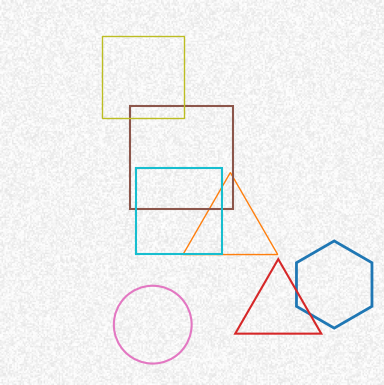[{"shape": "hexagon", "thickness": 2, "radius": 0.57, "center": [0.868, 0.261]}, {"shape": "triangle", "thickness": 1, "radius": 0.71, "center": [0.598, 0.41]}, {"shape": "triangle", "thickness": 1.5, "radius": 0.65, "center": [0.723, 0.198]}, {"shape": "square", "thickness": 1.5, "radius": 0.67, "center": [0.471, 0.591]}, {"shape": "circle", "thickness": 1.5, "radius": 0.51, "center": [0.397, 0.157]}, {"shape": "square", "thickness": 1, "radius": 0.53, "center": [0.372, 0.8]}, {"shape": "square", "thickness": 1.5, "radius": 0.56, "center": [0.465, 0.453]}]